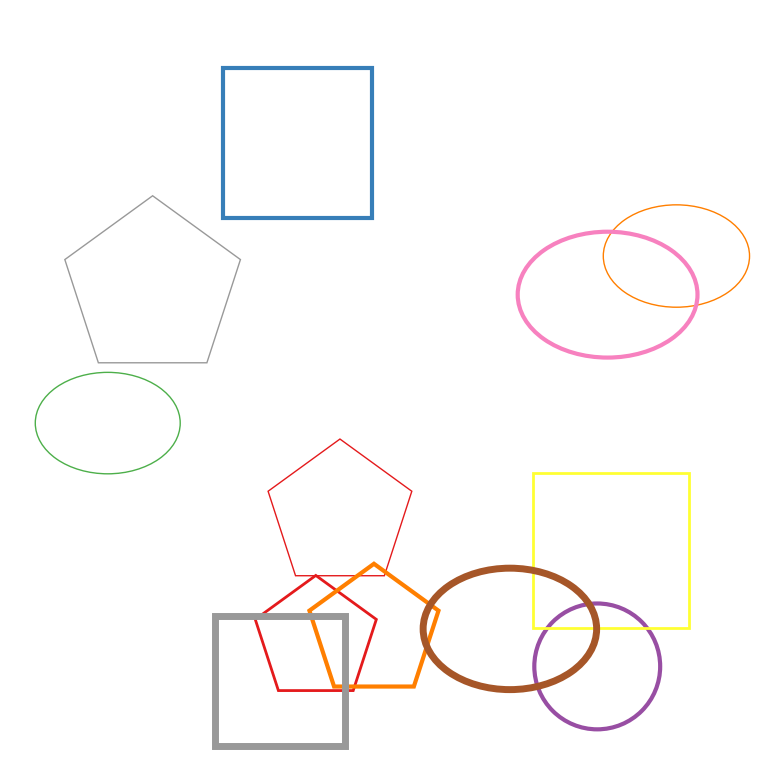[{"shape": "pentagon", "thickness": 1, "radius": 0.41, "center": [0.41, 0.17]}, {"shape": "pentagon", "thickness": 0.5, "radius": 0.49, "center": [0.442, 0.332]}, {"shape": "square", "thickness": 1.5, "radius": 0.49, "center": [0.386, 0.814]}, {"shape": "oval", "thickness": 0.5, "radius": 0.47, "center": [0.14, 0.451]}, {"shape": "circle", "thickness": 1.5, "radius": 0.41, "center": [0.776, 0.135]}, {"shape": "oval", "thickness": 0.5, "radius": 0.47, "center": [0.878, 0.667]}, {"shape": "pentagon", "thickness": 1.5, "radius": 0.44, "center": [0.486, 0.18]}, {"shape": "square", "thickness": 1, "radius": 0.51, "center": [0.793, 0.285]}, {"shape": "oval", "thickness": 2.5, "radius": 0.56, "center": [0.662, 0.183]}, {"shape": "oval", "thickness": 1.5, "radius": 0.58, "center": [0.789, 0.617]}, {"shape": "pentagon", "thickness": 0.5, "radius": 0.6, "center": [0.198, 0.626]}, {"shape": "square", "thickness": 2.5, "radius": 0.42, "center": [0.364, 0.116]}]